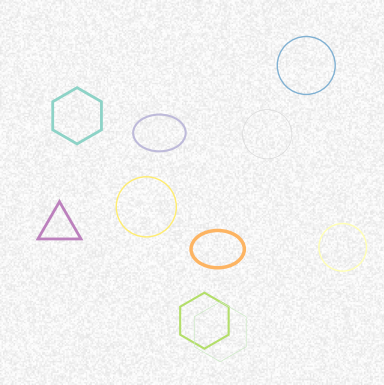[{"shape": "hexagon", "thickness": 2, "radius": 0.37, "center": [0.2, 0.699]}, {"shape": "circle", "thickness": 1, "radius": 0.31, "center": [0.89, 0.358]}, {"shape": "oval", "thickness": 1.5, "radius": 0.34, "center": [0.414, 0.655]}, {"shape": "circle", "thickness": 1, "radius": 0.38, "center": [0.795, 0.83]}, {"shape": "oval", "thickness": 2.5, "radius": 0.35, "center": [0.565, 0.353]}, {"shape": "hexagon", "thickness": 1.5, "radius": 0.36, "center": [0.531, 0.167]}, {"shape": "circle", "thickness": 0.5, "radius": 0.32, "center": [0.694, 0.651]}, {"shape": "triangle", "thickness": 2, "radius": 0.32, "center": [0.154, 0.412]}, {"shape": "hexagon", "thickness": 0.5, "radius": 0.39, "center": [0.572, 0.138]}, {"shape": "circle", "thickness": 1, "radius": 0.39, "center": [0.38, 0.463]}]